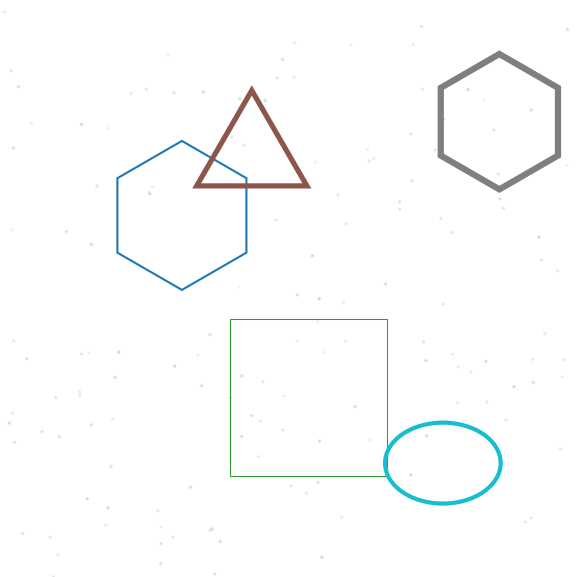[{"shape": "hexagon", "thickness": 1, "radius": 0.64, "center": [0.315, 0.626]}, {"shape": "square", "thickness": 0.5, "radius": 0.68, "center": [0.535, 0.31]}, {"shape": "triangle", "thickness": 2.5, "radius": 0.55, "center": [0.436, 0.732]}, {"shape": "hexagon", "thickness": 3, "radius": 0.59, "center": [0.865, 0.788]}, {"shape": "oval", "thickness": 2, "radius": 0.5, "center": [0.767, 0.197]}]